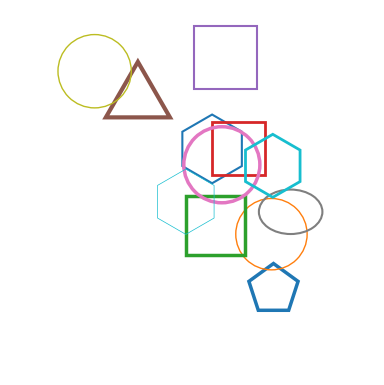[{"shape": "pentagon", "thickness": 2.5, "radius": 0.34, "center": [0.71, 0.248]}, {"shape": "hexagon", "thickness": 1.5, "radius": 0.45, "center": [0.551, 0.613]}, {"shape": "circle", "thickness": 1, "radius": 0.46, "center": [0.705, 0.392]}, {"shape": "square", "thickness": 2.5, "radius": 0.38, "center": [0.559, 0.413]}, {"shape": "square", "thickness": 2, "radius": 0.34, "center": [0.619, 0.614]}, {"shape": "square", "thickness": 1.5, "radius": 0.41, "center": [0.586, 0.851]}, {"shape": "triangle", "thickness": 3, "radius": 0.48, "center": [0.358, 0.743]}, {"shape": "circle", "thickness": 2.5, "radius": 0.49, "center": [0.576, 0.572]}, {"shape": "oval", "thickness": 1.5, "radius": 0.41, "center": [0.755, 0.45]}, {"shape": "circle", "thickness": 1, "radius": 0.48, "center": [0.246, 0.815]}, {"shape": "hexagon", "thickness": 2, "radius": 0.41, "center": [0.709, 0.569]}, {"shape": "hexagon", "thickness": 0.5, "radius": 0.42, "center": [0.483, 0.476]}]